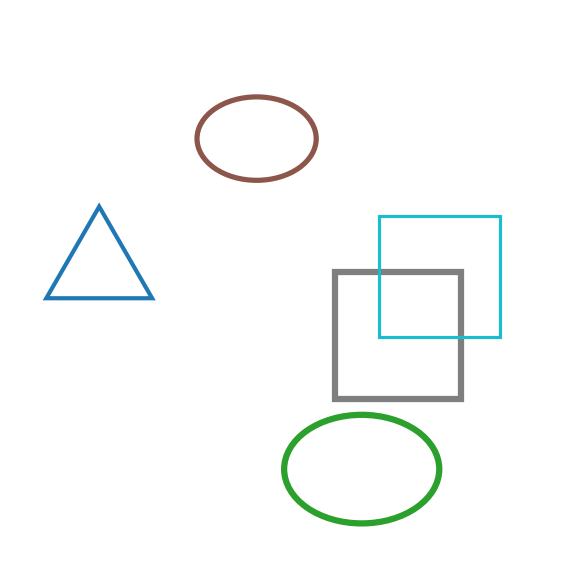[{"shape": "triangle", "thickness": 2, "radius": 0.53, "center": [0.172, 0.536]}, {"shape": "oval", "thickness": 3, "radius": 0.67, "center": [0.626, 0.187]}, {"shape": "oval", "thickness": 2.5, "radius": 0.52, "center": [0.444, 0.759]}, {"shape": "square", "thickness": 3, "radius": 0.55, "center": [0.689, 0.419]}, {"shape": "square", "thickness": 1.5, "radius": 0.52, "center": [0.761, 0.52]}]